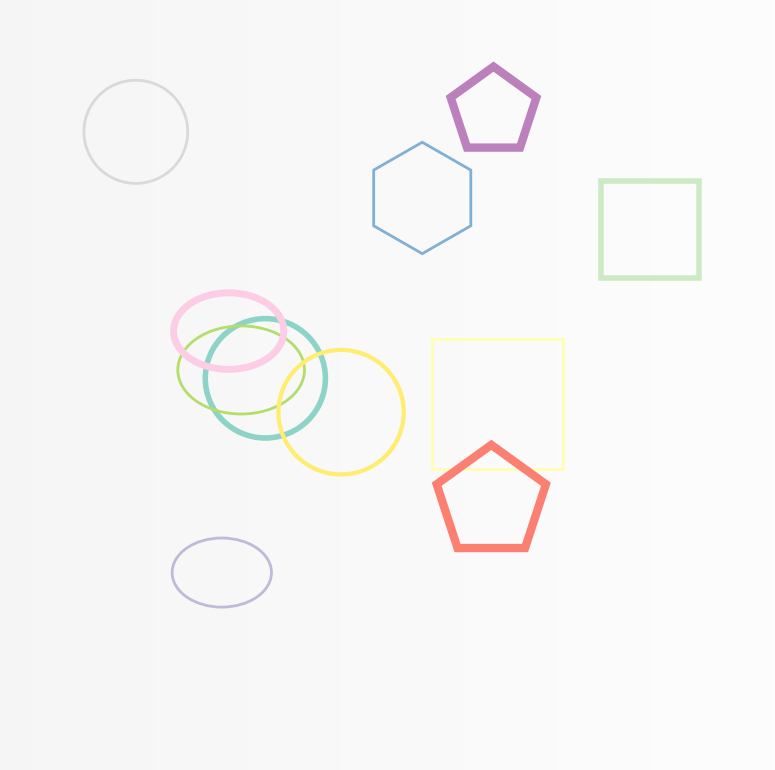[{"shape": "circle", "thickness": 2, "radius": 0.39, "center": [0.342, 0.509]}, {"shape": "square", "thickness": 1, "radius": 0.42, "center": [0.642, 0.475]}, {"shape": "oval", "thickness": 1, "radius": 0.32, "center": [0.286, 0.256]}, {"shape": "pentagon", "thickness": 3, "radius": 0.37, "center": [0.634, 0.348]}, {"shape": "hexagon", "thickness": 1, "radius": 0.36, "center": [0.545, 0.743]}, {"shape": "oval", "thickness": 1, "radius": 0.41, "center": [0.311, 0.52]}, {"shape": "oval", "thickness": 2.5, "radius": 0.36, "center": [0.295, 0.57]}, {"shape": "circle", "thickness": 1, "radius": 0.33, "center": [0.175, 0.829]}, {"shape": "pentagon", "thickness": 3, "radius": 0.29, "center": [0.637, 0.855]}, {"shape": "square", "thickness": 2, "radius": 0.32, "center": [0.838, 0.702]}, {"shape": "circle", "thickness": 1.5, "radius": 0.4, "center": [0.44, 0.465]}]